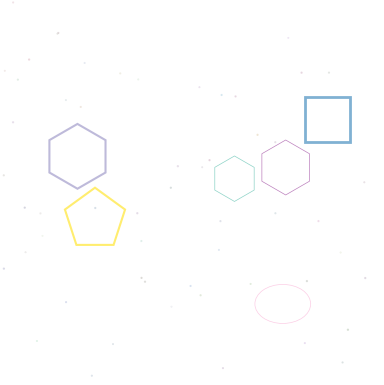[{"shape": "hexagon", "thickness": 0.5, "radius": 0.3, "center": [0.609, 0.536]}, {"shape": "hexagon", "thickness": 1.5, "radius": 0.42, "center": [0.201, 0.594]}, {"shape": "square", "thickness": 2, "radius": 0.29, "center": [0.851, 0.69]}, {"shape": "oval", "thickness": 0.5, "radius": 0.36, "center": [0.734, 0.211]}, {"shape": "hexagon", "thickness": 0.5, "radius": 0.36, "center": [0.742, 0.565]}, {"shape": "pentagon", "thickness": 1.5, "radius": 0.41, "center": [0.247, 0.43]}]